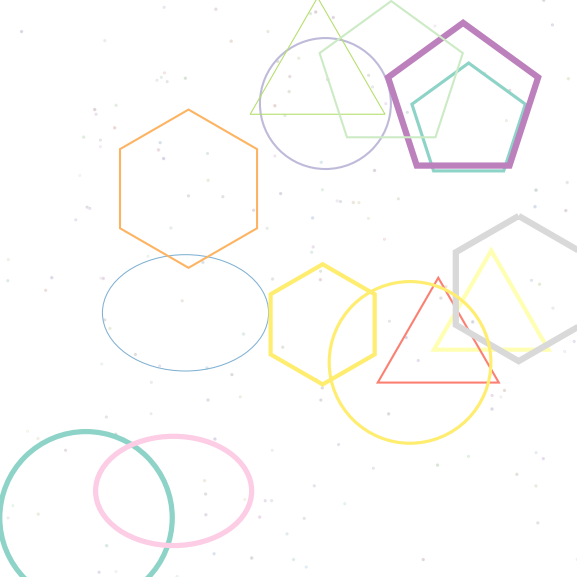[{"shape": "circle", "thickness": 2.5, "radius": 0.75, "center": [0.149, 0.102]}, {"shape": "pentagon", "thickness": 1.5, "radius": 0.52, "center": [0.812, 0.787]}, {"shape": "triangle", "thickness": 2, "radius": 0.57, "center": [0.851, 0.451]}, {"shape": "circle", "thickness": 1, "radius": 0.57, "center": [0.563, 0.82]}, {"shape": "triangle", "thickness": 1, "radius": 0.61, "center": [0.759, 0.397]}, {"shape": "oval", "thickness": 0.5, "radius": 0.72, "center": [0.321, 0.457]}, {"shape": "hexagon", "thickness": 1, "radius": 0.69, "center": [0.326, 0.672]}, {"shape": "triangle", "thickness": 0.5, "radius": 0.67, "center": [0.55, 0.869]}, {"shape": "oval", "thickness": 2.5, "radius": 0.68, "center": [0.301, 0.149]}, {"shape": "hexagon", "thickness": 3, "radius": 0.63, "center": [0.898, 0.499]}, {"shape": "pentagon", "thickness": 3, "radius": 0.68, "center": [0.802, 0.823]}, {"shape": "pentagon", "thickness": 1, "radius": 0.65, "center": [0.677, 0.867]}, {"shape": "hexagon", "thickness": 2, "radius": 0.52, "center": [0.559, 0.438]}, {"shape": "circle", "thickness": 1.5, "radius": 0.7, "center": [0.71, 0.372]}]